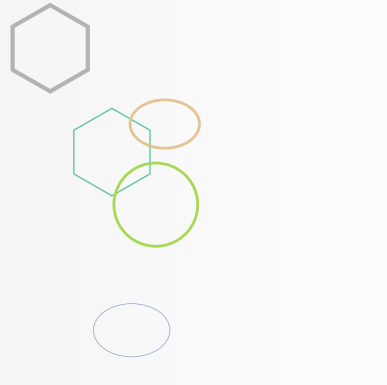[{"shape": "hexagon", "thickness": 1, "radius": 0.57, "center": [0.289, 0.605]}, {"shape": "oval", "thickness": 0.5, "radius": 0.49, "center": [0.34, 0.142]}, {"shape": "circle", "thickness": 2, "radius": 0.54, "center": [0.402, 0.468]}, {"shape": "oval", "thickness": 2, "radius": 0.45, "center": [0.425, 0.678]}, {"shape": "hexagon", "thickness": 3, "radius": 0.56, "center": [0.13, 0.875]}]